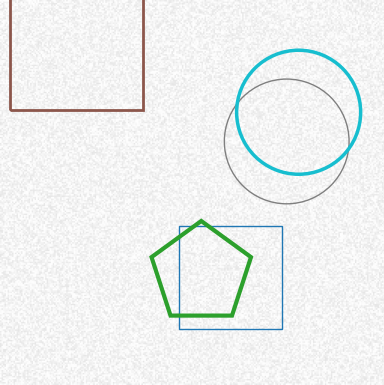[{"shape": "square", "thickness": 1, "radius": 0.67, "center": [0.598, 0.279]}, {"shape": "pentagon", "thickness": 3, "radius": 0.68, "center": [0.523, 0.29]}, {"shape": "square", "thickness": 2, "radius": 0.86, "center": [0.198, 0.887]}, {"shape": "circle", "thickness": 1, "radius": 0.81, "center": [0.745, 0.633]}, {"shape": "circle", "thickness": 2.5, "radius": 0.81, "center": [0.776, 0.708]}]